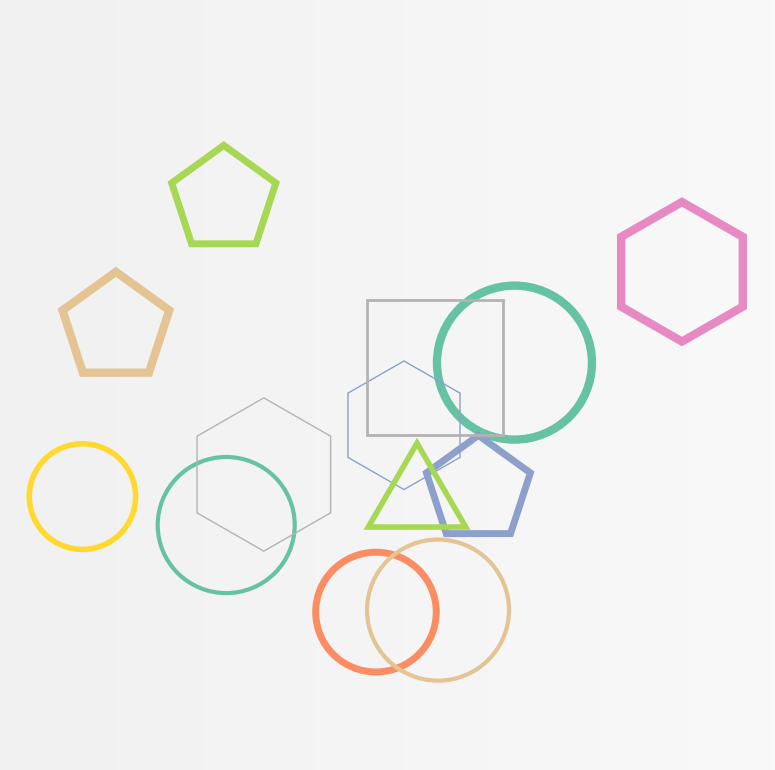[{"shape": "circle", "thickness": 3, "radius": 0.5, "center": [0.664, 0.529]}, {"shape": "circle", "thickness": 1.5, "radius": 0.44, "center": [0.292, 0.318]}, {"shape": "circle", "thickness": 2.5, "radius": 0.39, "center": [0.485, 0.205]}, {"shape": "hexagon", "thickness": 0.5, "radius": 0.42, "center": [0.521, 0.448]}, {"shape": "pentagon", "thickness": 2.5, "radius": 0.35, "center": [0.617, 0.364]}, {"shape": "hexagon", "thickness": 3, "radius": 0.45, "center": [0.88, 0.647]}, {"shape": "pentagon", "thickness": 2.5, "radius": 0.35, "center": [0.289, 0.741]}, {"shape": "triangle", "thickness": 2, "radius": 0.36, "center": [0.538, 0.352]}, {"shape": "circle", "thickness": 2, "radius": 0.34, "center": [0.106, 0.355]}, {"shape": "pentagon", "thickness": 3, "radius": 0.36, "center": [0.15, 0.575]}, {"shape": "circle", "thickness": 1.5, "radius": 0.46, "center": [0.565, 0.208]}, {"shape": "square", "thickness": 1, "radius": 0.44, "center": [0.561, 0.523]}, {"shape": "hexagon", "thickness": 0.5, "radius": 0.5, "center": [0.34, 0.384]}]